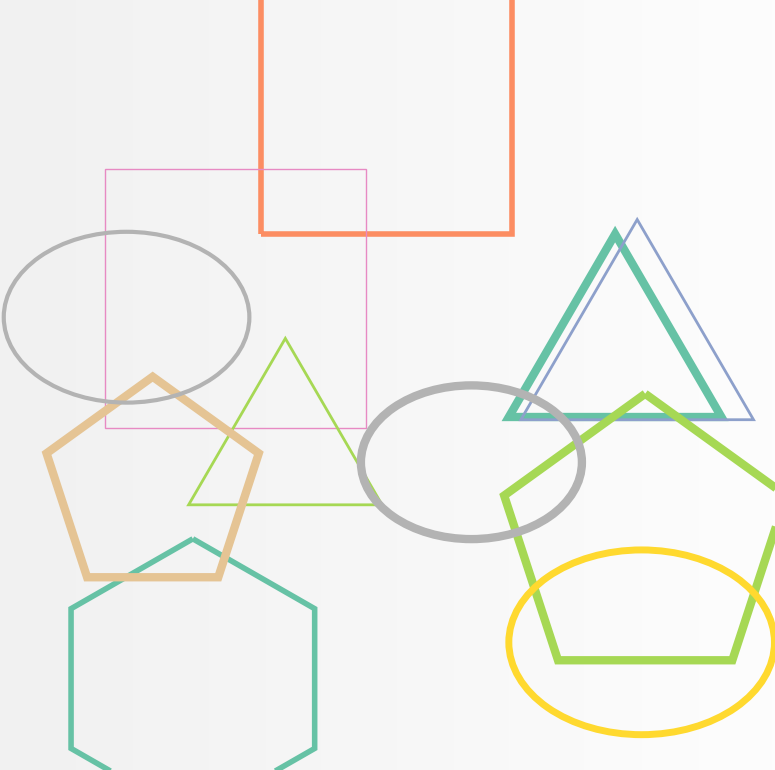[{"shape": "hexagon", "thickness": 2, "radius": 0.91, "center": [0.249, 0.119]}, {"shape": "triangle", "thickness": 3, "radius": 0.79, "center": [0.794, 0.538]}, {"shape": "square", "thickness": 2, "radius": 0.81, "center": [0.499, 0.858]}, {"shape": "triangle", "thickness": 1, "radius": 0.87, "center": [0.822, 0.542]}, {"shape": "square", "thickness": 0.5, "radius": 0.84, "center": [0.304, 0.613]}, {"shape": "triangle", "thickness": 1, "radius": 0.72, "center": [0.368, 0.416]}, {"shape": "pentagon", "thickness": 3, "radius": 0.96, "center": [0.832, 0.297]}, {"shape": "oval", "thickness": 2.5, "radius": 0.86, "center": [0.828, 0.166]}, {"shape": "pentagon", "thickness": 3, "radius": 0.72, "center": [0.197, 0.367]}, {"shape": "oval", "thickness": 3, "radius": 0.71, "center": [0.608, 0.4]}, {"shape": "oval", "thickness": 1.5, "radius": 0.79, "center": [0.163, 0.588]}]